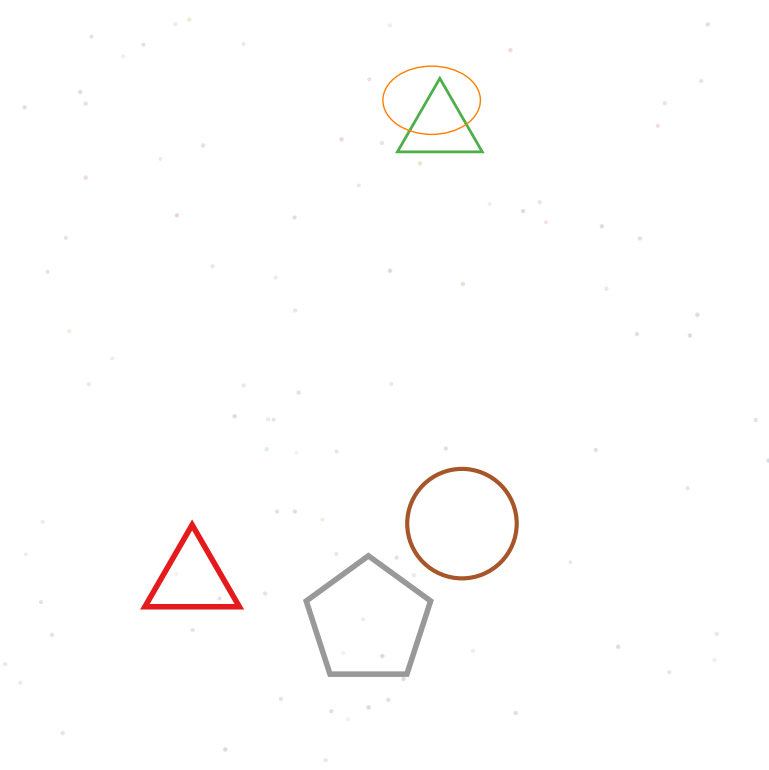[{"shape": "triangle", "thickness": 2, "radius": 0.35, "center": [0.25, 0.247]}, {"shape": "triangle", "thickness": 1, "radius": 0.32, "center": [0.571, 0.835]}, {"shape": "oval", "thickness": 0.5, "radius": 0.32, "center": [0.561, 0.87]}, {"shape": "circle", "thickness": 1.5, "radius": 0.36, "center": [0.6, 0.32]}, {"shape": "pentagon", "thickness": 2, "radius": 0.42, "center": [0.478, 0.193]}]